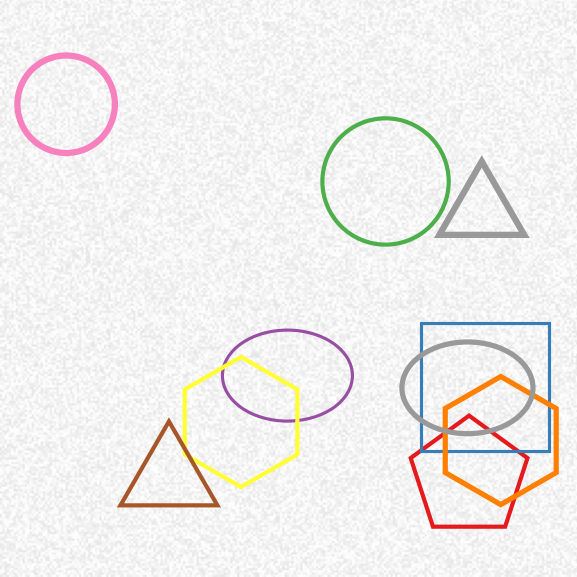[{"shape": "pentagon", "thickness": 2, "radius": 0.53, "center": [0.812, 0.173]}, {"shape": "square", "thickness": 1.5, "radius": 0.55, "center": [0.84, 0.329]}, {"shape": "circle", "thickness": 2, "radius": 0.55, "center": [0.668, 0.685]}, {"shape": "oval", "thickness": 1.5, "radius": 0.56, "center": [0.498, 0.349]}, {"shape": "hexagon", "thickness": 2.5, "radius": 0.55, "center": [0.867, 0.236]}, {"shape": "hexagon", "thickness": 2, "radius": 0.56, "center": [0.417, 0.268]}, {"shape": "triangle", "thickness": 2, "radius": 0.48, "center": [0.293, 0.173]}, {"shape": "circle", "thickness": 3, "radius": 0.42, "center": [0.115, 0.819]}, {"shape": "triangle", "thickness": 3, "radius": 0.42, "center": [0.834, 0.635]}, {"shape": "oval", "thickness": 2.5, "radius": 0.57, "center": [0.809, 0.328]}]